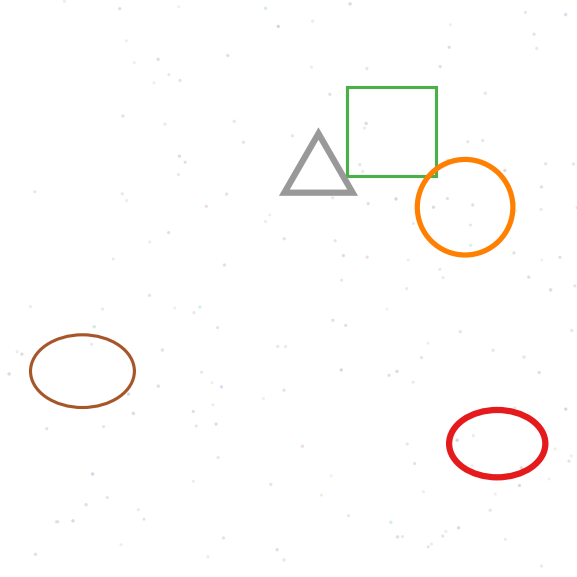[{"shape": "oval", "thickness": 3, "radius": 0.42, "center": [0.861, 0.231]}, {"shape": "square", "thickness": 1.5, "radius": 0.38, "center": [0.678, 0.771]}, {"shape": "circle", "thickness": 2.5, "radius": 0.41, "center": [0.805, 0.64]}, {"shape": "oval", "thickness": 1.5, "radius": 0.45, "center": [0.143, 0.356]}, {"shape": "triangle", "thickness": 3, "radius": 0.34, "center": [0.551, 0.7]}]